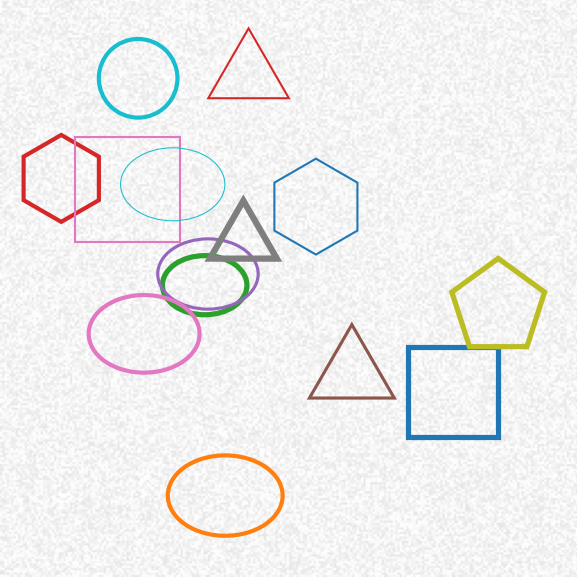[{"shape": "square", "thickness": 2.5, "radius": 0.39, "center": [0.784, 0.321]}, {"shape": "hexagon", "thickness": 1, "radius": 0.42, "center": [0.547, 0.641]}, {"shape": "oval", "thickness": 2, "radius": 0.5, "center": [0.39, 0.141]}, {"shape": "oval", "thickness": 2.5, "radius": 0.37, "center": [0.354, 0.505]}, {"shape": "hexagon", "thickness": 2, "radius": 0.38, "center": [0.106, 0.69]}, {"shape": "triangle", "thickness": 1, "radius": 0.4, "center": [0.43, 0.869]}, {"shape": "oval", "thickness": 1.5, "radius": 0.43, "center": [0.36, 0.525]}, {"shape": "triangle", "thickness": 1.5, "radius": 0.42, "center": [0.609, 0.352]}, {"shape": "square", "thickness": 1, "radius": 0.45, "center": [0.221, 0.671]}, {"shape": "oval", "thickness": 2, "radius": 0.48, "center": [0.25, 0.421]}, {"shape": "triangle", "thickness": 3, "radius": 0.33, "center": [0.421, 0.585]}, {"shape": "pentagon", "thickness": 2.5, "radius": 0.42, "center": [0.863, 0.467]}, {"shape": "oval", "thickness": 0.5, "radius": 0.45, "center": [0.299, 0.68]}, {"shape": "circle", "thickness": 2, "radius": 0.34, "center": [0.239, 0.864]}]